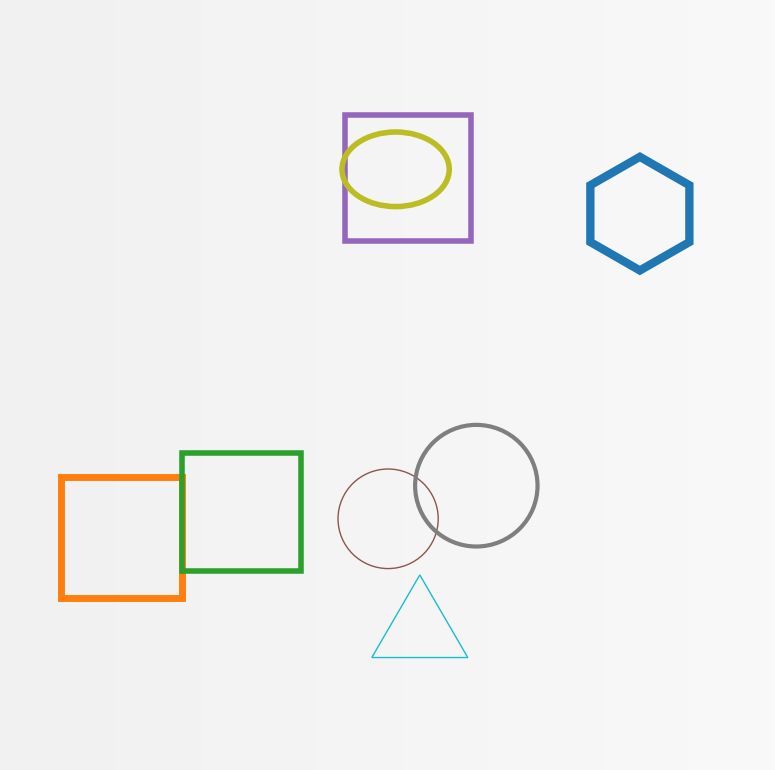[{"shape": "hexagon", "thickness": 3, "radius": 0.37, "center": [0.826, 0.723]}, {"shape": "square", "thickness": 2.5, "radius": 0.39, "center": [0.156, 0.302]}, {"shape": "square", "thickness": 2, "radius": 0.38, "center": [0.312, 0.335]}, {"shape": "square", "thickness": 2, "radius": 0.41, "center": [0.526, 0.769]}, {"shape": "circle", "thickness": 0.5, "radius": 0.32, "center": [0.501, 0.326]}, {"shape": "circle", "thickness": 1.5, "radius": 0.39, "center": [0.615, 0.369]}, {"shape": "oval", "thickness": 2, "radius": 0.35, "center": [0.51, 0.78]}, {"shape": "triangle", "thickness": 0.5, "radius": 0.36, "center": [0.542, 0.182]}]